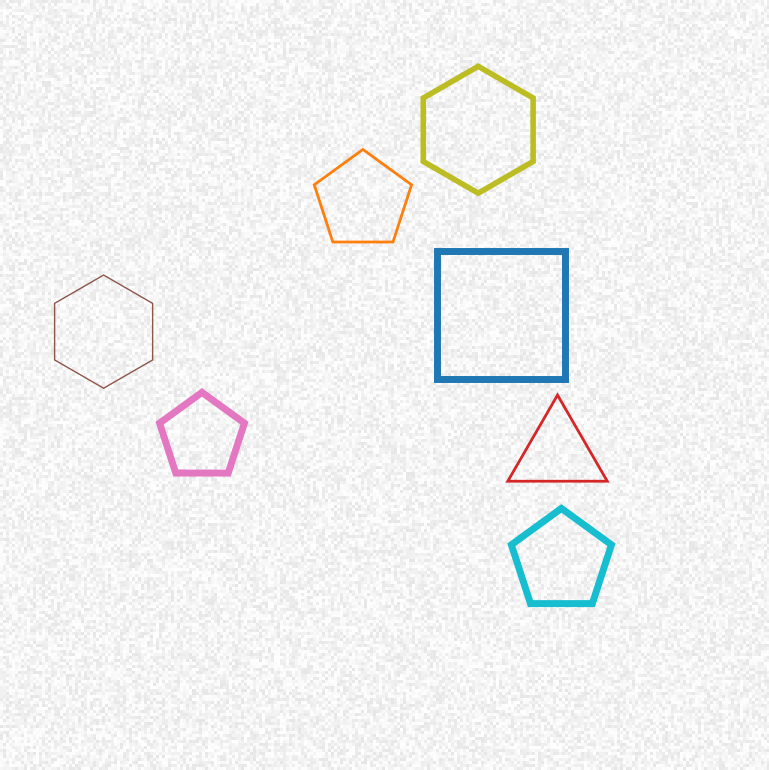[{"shape": "square", "thickness": 2.5, "radius": 0.42, "center": [0.651, 0.591]}, {"shape": "pentagon", "thickness": 1, "radius": 0.33, "center": [0.471, 0.739]}, {"shape": "triangle", "thickness": 1, "radius": 0.37, "center": [0.724, 0.412]}, {"shape": "hexagon", "thickness": 0.5, "radius": 0.37, "center": [0.135, 0.569]}, {"shape": "pentagon", "thickness": 2.5, "radius": 0.29, "center": [0.262, 0.433]}, {"shape": "hexagon", "thickness": 2, "radius": 0.41, "center": [0.621, 0.831]}, {"shape": "pentagon", "thickness": 2.5, "radius": 0.34, "center": [0.729, 0.271]}]